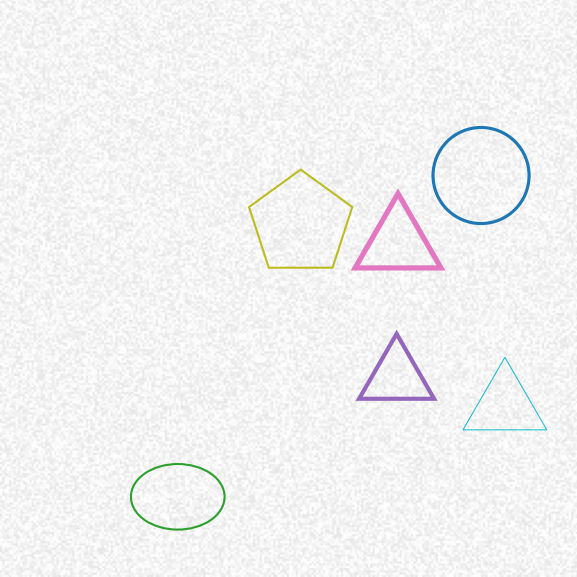[{"shape": "circle", "thickness": 1.5, "radius": 0.42, "center": [0.833, 0.695]}, {"shape": "oval", "thickness": 1, "radius": 0.41, "center": [0.308, 0.139]}, {"shape": "triangle", "thickness": 2, "radius": 0.37, "center": [0.687, 0.346]}, {"shape": "triangle", "thickness": 2.5, "radius": 0.43, "center": [0.689, 0.578]}, {"shape": "pentagon", "thickness": 1, "radius": 0.47, "center": [0.521, 0.612]}, {"shape": "triangle", "thickness": 0.5, "radius": 0.42, "center": [0.874, 0.297]}]